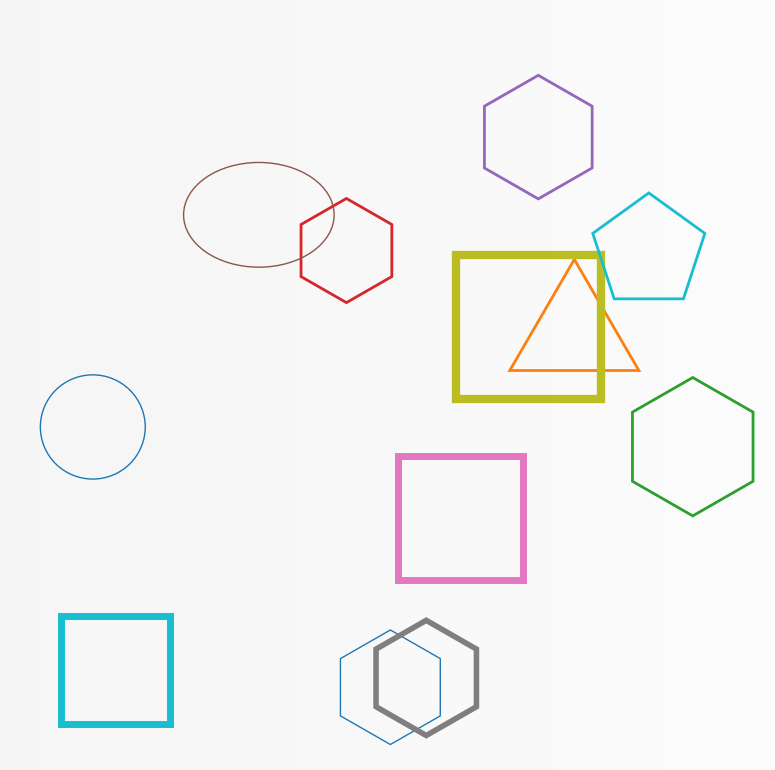[{"shape": "circle", "thickness": 0.5, "radius": 0.34, "center": [0.12, 0.446]}, {"shape": "hexagon", "thickness": 0.5, "radius": 0.37, "center": [0.504, 0.107]}, {"shape": "triangle", "thickness": 1, "radius": 0.48, "center": [0.741, 0.567]}, {"shape": "hexagon", "thickness": 1, "radius": 0.45, "center": [0.894, 0.42]}, {"shape": "hexagon", "thickness": 1, "radius": 0.34, "center": [0.447, 0.675]}, {"shape": "hexagon", "thickness": 1, "radius": 0.4, "center": [0.695, 0.822]}, {"shape": "oval", "thickness": 0.5, "radius": 0.49, "center": [0.334, 0.721]}, {"shape": "square", "thickness": 2.5, "radius": 0.4, "center": [0.594, 0.327]}, {"shape": "hexagon", "thickness": 2, "radius": 0.37, "center": [0.55, 0.12]}, {"shape": "square", "thickness": 3, "radius": 0.47, "center": [0.682, 0.576]}, {"shape": "pentagon", "thickness": 1, "radius": 0.38, "center": [0.837, 0.673]}, {"shape": "square", "thickness": 2.5, "radius": 0.35, "center": [0.149, 0.13]}]